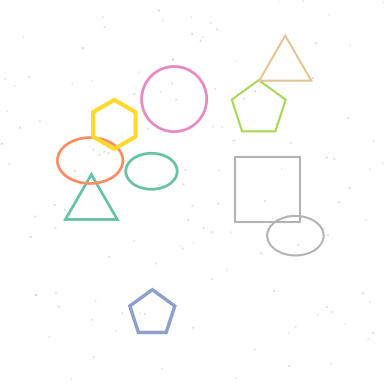[{"shape": "triangle", "thickness": 2, "radius": 0.39, "center": [0.237, 0.469]}, {"shape": "oval", "thickness": 2, "radius": 0.33, "center": [0.393, 0.555]}, {"shape": "oval", "thickness": 2, "radius": 0.43, "center": [0.234, 0.583]}, {"shape": "pentagon", "thickness": 2.5, "radius": 0.31, "center": [0.396, 0.186]}, {"shape": "circle", "thickness": 2, "radius": 0.42, "center": [0.452, 0.743]}, {"shape": "pentagon", "thickness": 1.5, "radius": 0.37, "center": [0.672, 0.718]}, {"shape": "hexagon", "thickness": 3, "radius": 0.32, "center": [0.297, 0.677]}, {"shape": "triangle", "thickness": 1.5, "radius": 0.39, "center": [0.741, 0.829]}, {"shape": "square", "thickness": 1.5, "radius": 0.42, "center": [0.694, 0.507]}, {"shape": "oval", "thickness": 1.5, "radius": 0.37, "center": [0.767, 0.388]}]